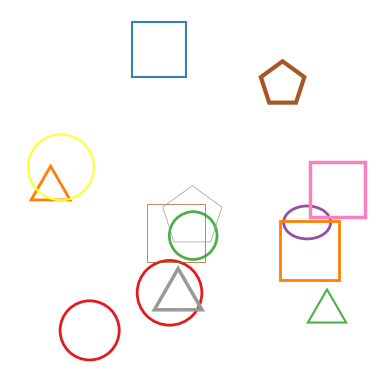[{"shape": "circle", "thickness": 2, "radius": 0.42, "center": [0.44, 0.239]}, {"shape": "circle", "thickness": 2, "radius": 0.38, "center": [0.233, 0.142]}, {"shape": "square", "thickness": 1.5, "radius": 0.35, "center": [0.413, 0.871]}, {"shape": "circle", "thickness": 2, "radius": 0.31, "center": [0.502, 0.388]}, {"shape": "triangle", "thickness": 1.5, "radius": 0.29, "center": [0.849, 0.191]}, {"shape": "oval", "thickness": 2, "radius": 0.31, "center": [0.798, 0.422]}, {"shape": "triangle", "thickness": 2, "radius": 0.29, "center": [0.131, 0.51]}, {"shape": "square", "thickness": 2, "radius": 0.38, "center": [0.805, 0.349]}, {"shape": "circle", "thickness": 1.5, "radius": 0.43, "center": [0.158, 0.566]}, {"shape": "square", "thickness": 0.5, "radius": 0.38, "center": [0.458, 0.396]}, {"shape": "pentagon", "thickness": 3, "radius": 0.3, "center": [0.734, 0.781]}, {"shape": "square", "thickness": 2.5, "radius": 0.36, "center": [0.877, 0.508]}, {"shape": "triangle", "thickness": 2.5, "radius": 0.36, "center": [0.463, 0.231]}, {"shape": "pentagon", "thickness": 0.5, "radius": 0.4, "center": [0.5, 0.437]}]